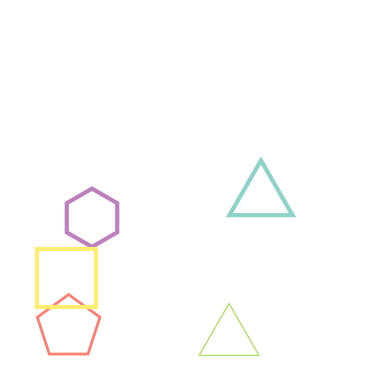[{"shape": "triangle", "thickness": 3, "radius": 0.47, "center": [0.678, 0.488]}, {"shape": "pentagon", "thickness": 2, "radius": 0.43, "center": [0.178, 0.15]}, {"shape": "triangle", "thickness": 1, "radius": 0.45, "center": [0.595, 0.122]}, {"shape": "hexagon", "thickness": 3, "radius": 0.38, "center": [0.239, 0.434]}, {"shape": "square", "thickness": 3, "radius": 0.38, "center": [0.173, 0.278]}]